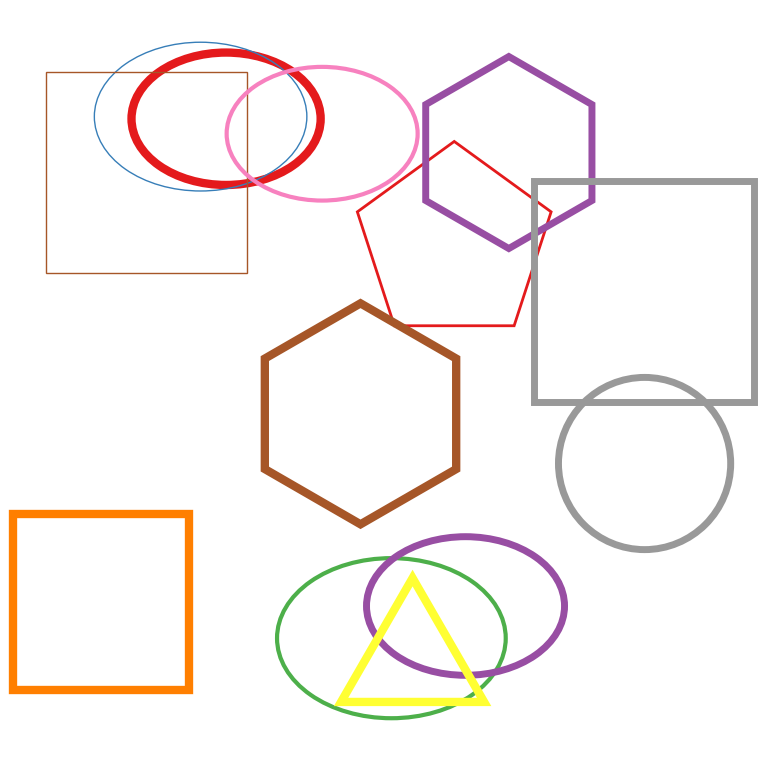[{"shape": "oval", "thickness": 3, "radius": 0.61, "center": [0.294, 0.846]}, {"shape": "pentagon", "thickness": 1, "radius": 0.66, "center": [0.59, 0.684]}, {"shape": "oval", "thickness": 0.5, "radius": 0.69, "center": [0.261, 0.849]}, {"shape": "oval", "thickness": 1.5, "radius": 0.74, "center": [0.508, 0.171]}, {"shape": "oval", "thickness": 2.5, "radius": 0.64, "center": [0.605, 0.213]}, {"shape": "hexagon", "thickness": 2.5, "radius": 0.62, "center": [0.661, 0.802]}, {"shape": "square", "thickness": 3, "radius": 0.57, "center": [0.131, 0.219]}, {"shape": "triangle", "thickness": 3, "radius": 0.54, "center": [0.536, 0.142]}, {"shape": "hexagon", "thickness": 3, "radius": 0.72, "center": [0.468, 0.463]}, {"shape": "square", "thickness": 0.5, "radius": 0.65, "center": [0.191, 0.776]}, {"shape": "oval", "thickness": 1.5, "radius": 0.62, "center": [0.418, 0.826]}, {"shape": "circle", "thickness": 2.5, "radius": 0.56, "center": [0.837, 0.398]}, {"shape": "square", "thickness": 2.5, "radius": 0.72, "center": [0.837, 0.621]}]